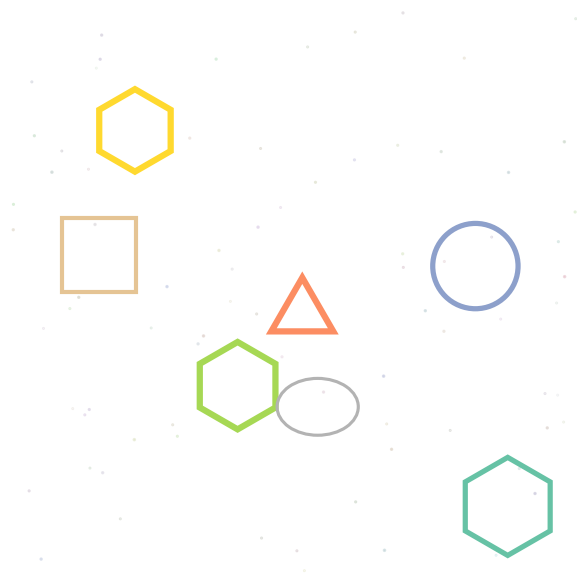[{"shape": "hexagon", "thickness": 2.5, "radius": 0.42, "center": [0.879, 0.122]}, {"shape": "triangle", "thickness": 3, "radius": 0.31, "center": [0.523, 0.456]}, {"shape": "circle", "thickness": 2.5, "radius": 0.37, "center": [0.823, 0.538]}, {"shape": "hexagon", "thickness": 3, "radius": 0.38, "center": [0.411, 0.331]}, {"shape": "hexagon", "thickness": 3, "radius": 0.36, "center": [0.234, 0.773]}, {"shape": "square", "thickness": 2, "radius": 0.32, "center": [0.172, 0.558]}, {"shape": "oval", "thickness": 1.5, "radius": 0.35, "center": [0.55, 0.295]}]